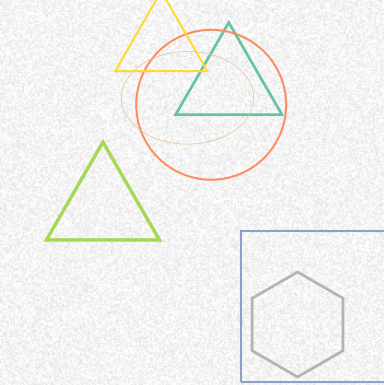[{"shape": "triangle", "thickness": 2, "radius": 0.8, "center": [0.594, 0.782]}, {"shape": "circle", "thickness": 1.5, "radius": 0.97, "center": [0.549, 0.728]}, {"shape": "square", "thickness": 1.5, "radius": 0.98, "center": [0.823, 0.204]}, {"shape": "triangle", "thickness": 2.5, "radius": 0.85, "center": [0.267, 0.462]}, {"shape": "triangle", "thickness": 1.5, "radius": 0.69, "center": [0.419, 0.884]}, {"shape": "oval", "thickness": 0.5, "radius": 0.86, "center": [0.487, 0.746]}, {"shape": "hexagon", "thickness": 2, "radius": 0.68, "center": [0.773, 0.157]}]